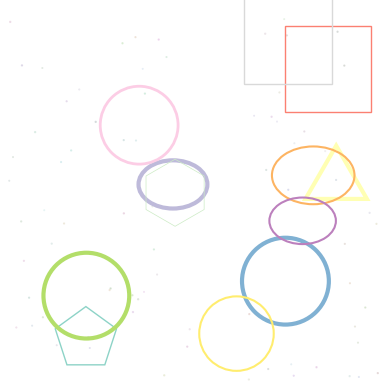[{"shape": "pentagon", "thickness": 1, "radius": 0.42, "center": [0.223, 0.12]}, {"shape": "triangle", "thickness": 3, "radius": 0.46, "center": [0.873, 0.529]}, {"shape": "oval", "thickness": 3, "radius": 0.45, "center": [0.449, 0.521]}, {"shape": "square", "thickness": 1, "radius": 0.56, "center": [0.852, 0.821]}, {"shape": "circle", "thickness": 3, "radius": 0.56, "center": [0.741, 0.27]}, {"shape": "oval", "thickness": 1.5, "radius": 0.54, "center": [0.814, 0.545]}, {"shape": "circle", "thickness": 3, "radius": 0.56, "center": [0.224, 0.232]}, {"shape": "circle", "thickness": 2, "radius": 0.51, "center": [0.361, 0.675]}, {"shape": "square", "thickness": 1, "radius": 0.57, "center": [0.749, 0.896]}, {"shape": "oval", "thickness": 1.5, "radius": 0.43, "center": [0.786, 0.426]}, {"shape": "hexagon", "thickness": 0.5, "radius": 0.44, "center": [0.455, 0.499]}, {"shape": "circle", "thickness": 1.5, "radius": 0.48, "center": [0.614, 0.133]}]